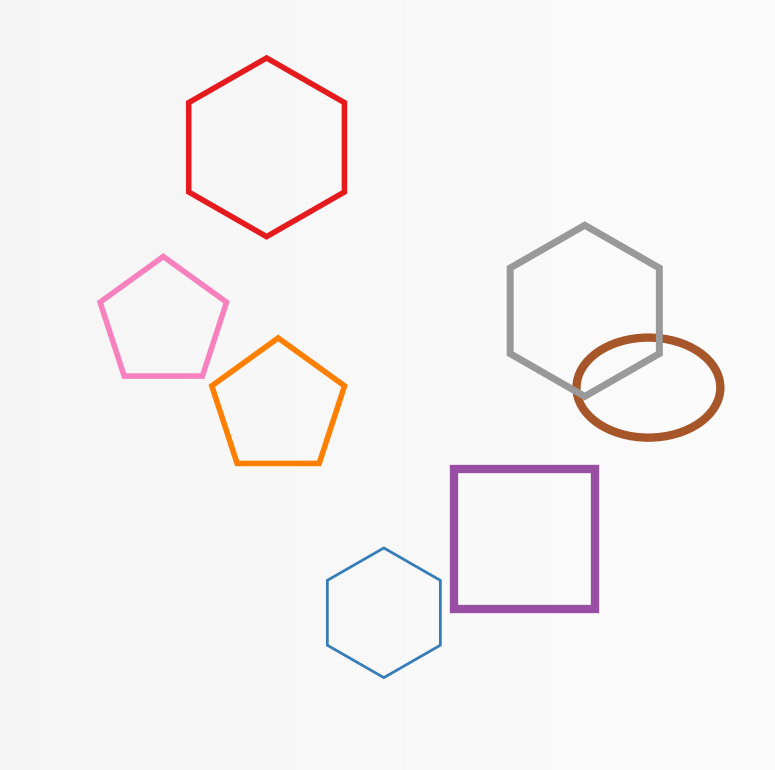[{"shape": "hexagon", "thickness": 2, "radius": 0.58, "center": [0.344, 0.809]}, {"shape": "hexagon", "thickness": 1, "radius": 0.42, "center": [0.495, 0.204]}, {"shape": "square", "thickness": 3, "radius": 0.45, "center": [0.677, 0.301]}, {"shape": "pentagon", "thickness": 2, "radius": 0.45, "center": [0.359, 0.471]}, {"shape": "oval", "thickness": 3, "radius": 0.46, "center": [0.837, 0.497]}, {"shape": "pentagon", "thickness": 2, "radius": 0.43, "center": [0.211, 0.581]}, {"shape": "hexagon", "thickness": 2.5, "radius": 0.56, "center": [0.755, 0.596]}]